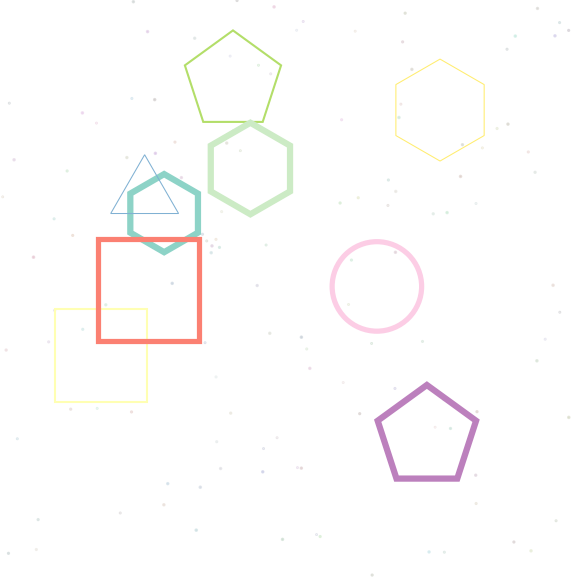[{"shape": "hexagon", "thickness": 3, "radius": 0.34, "center": [0.284, 0.63]}, {"shape": "square", "thickness": 1, "radius": 0.4, "center": [0.175, 0.383]}, {"shape": "square", "thickness": 2.5, "radius": 0.44, "center": [0.257, 0.497]}, {"shape": "triangle", "thickness": 0.5, "radius": 0.34, "center": [0.25, 0.663]}, {"shape": "pentagon", "thickness": 1, "radius": 0.44, "center": [0.403, 0.859]}, {"shape": "circle", "thickness": 2.5, "radius": 0.39, "center": [0.653, 0.503]}, {"shape": "pentagon", "thickness": 3, "radius": 0.45, "center": [0.739, 0.243]}, {"shape": "hexagon", "thickness": 3, "radius": 0.4, "center": [0.434, 0.707]}, {"shape": "hexagon", "thickness": 0.5, "radius": 0.44, "center": [0.762, 0.809]}]